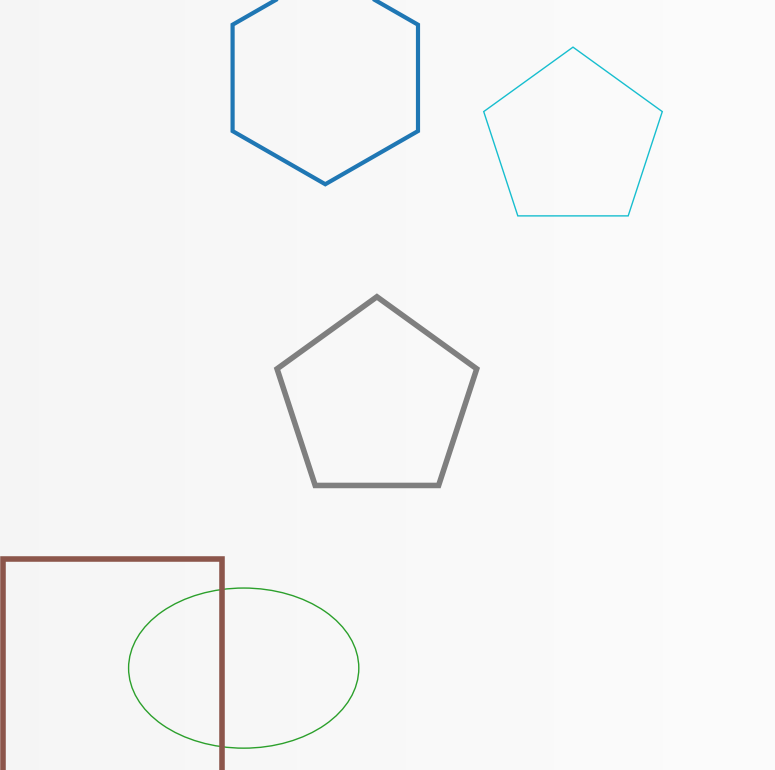[{"shape": "hexagon", "thickness": 1.5, "radius": 0.69, "center": [0.42, 0.899]}, {"shape": "oval", "thickness": 0.5, "radius": 0.74, "center": [0.314, 0.132]}, {"shape": "square", "thickness": 2, "radius": 0.71, "center": [0.145, 0.132]}, {"shape": "pentagon", "thickness": 2, "radius": 0.68, "center": [0.486, 0.479]}, {"shape": "pentagon", "thickness": 0.5, "radius": 0.61, "center": [0.739, 0.818]}]